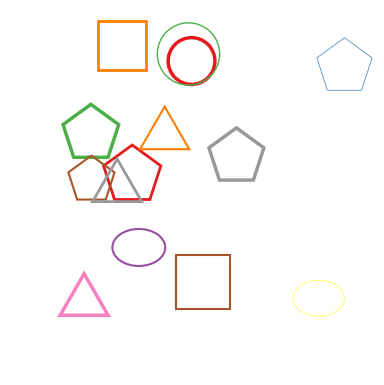[{"shape": "pentagon", "thickness": 2, "radius": 0.39, "center": [0.343, 0.545]}, {"shape": "circle", "thickness": 2.5, "radius": 0.3, "center": [0.498, 0.841]}, {"shape": "pentagon", "thickness": 0.5, "radius": 0.38, "center": [0.895, 0.827]}, {"shape": "pentagon", "thickness": 2.5, "radius": 0.38, "center": [0.236, 0.653]}, {"shape": "circle", "thickness": 1, "radius": 0.4, "center": [0.49, 0.86]}, {"shape": "oval", "thickness": 1.5, "radius": 0.34, "center": [0.361, 0.357]}, {"shape": "square", "thickness": 2, "radius": 0.31, "center": [0.318, 0.882]}, {"shape": "triangle", "thickness": 1.5, "radius": 0.37, "center": [0.428, 0.649]}, {"shape": "oval", "thickness": 0.5, "radius": 0.33, "center": [0.828, 0.226]}, {"shape": "pentagon", "thickness": 1.5, "radius": 0.32, "center": [0.237, 0.533]}, {"shape": "square", "thickness": 1.5, "radius": 0.35, "center": [0.528, 0.268]}, {"shape": "triangle", "thickness": 2.5, "radius": 0.36, "center": [0.219, 0.217]}, {"shape": "triangle", "thickness": 2, "radius": 0.37, "center": [0.304, 0.513]}, {"shape": "pentagon", "thickness": 2.5, "radius": 0.38, "center": [0.614, 0.593]}]